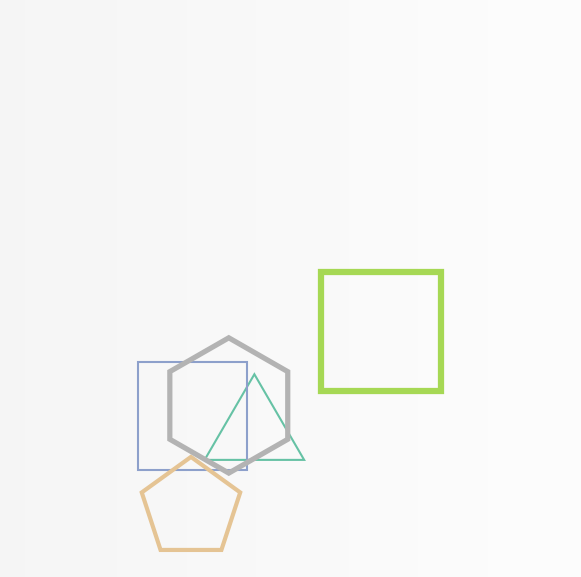[{"shape": "triangle", "thickness": 1, "radius": 0.49, "center": [0.438, 0.252]}, {"shape": "square", "thickness": 1, "radius": 0.47, "center": [0.331, 0.278]}, {"shape": "square", "thickness": 3, "radius": 0.51, "center": [0.655, 0.426]}, {"shape": "pentagon", "thickness": 2, "radius": 0.45, "center": [0.329, 0.119]}, {"shape": "hexagon", "thickness": 2.5, "radius": 0.59, "center": [0.394, 0.297]}]